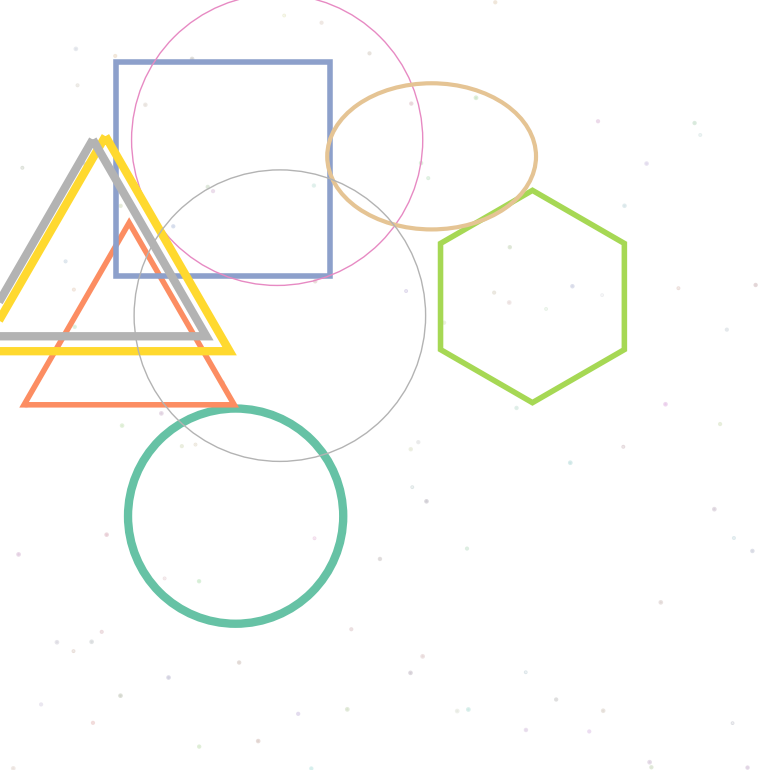[{"shape": "circle", "thickness": 3, "radius": 0.7, "center": [0.306, 0.33]}, {"shape": "triangle", "thickness": 2, "radius": 0.79, "center": [0.168, 0.553]}, {"shape": "square", "thickness": 2, "radius": 0.69, "center": [0.29, 0.781]}, {"shape": "circle", "thickness": 0.5, "radius": 0.95, "center": [0.36, 0.818]}, {"shape": "hexagon", "thickness": 2, "radius": 0.69, "center": [0.691, 0.615]}, {"shape": "triangle", "thickness": 3, "radius": 0.93, "center": [0.137, 0.637]}, {"shape": "oval", "thickness": 1.5, "radius": 0.68, "center": [0.561, 0.797]}, {"shape": "triangle", "thickness": 3, "radius": 0.85, "center": [0.121, 0.648]}, {"shape": "circle", "thickness": 0.5, "radius": 0.95, "center": [0.363, 0.59]}]